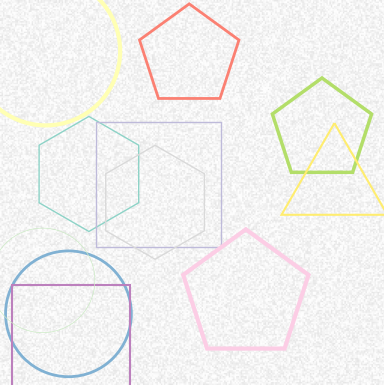[{"shape": "hexagon", "thickness": 1, "radius": 0.75, "center": [0.231, 0.548]}, {"shape": "circle", "thickness": 3, "radius": 0.97, "center": [0.119, 0.867]}, {"shape": "square", "thickness": 1, "radius": 0.81, "center": [0.412, 0.52]}, {"shape": "pentagon", "thickness": 2, "radius": 0.68, "center": [0.492, 0.854]}, {"shape": "circle", "thickness": 2, "radius": 0.82, "center": [0.178, 0.185]}, {"shape": "pentagon", "thickness": 2.5, "radius": 0.68, "center": [0.836, 0.662]}, {"shape": "pentagon", "thickness": 3, "radius": 0.86, "center": [0.639, 0.233]}, {"shape": "hexagon", "thickness": 1, "radius": 0.74, "center": [0.403, 0.475]}, {"shape": "square", "thickness": 1.5, "radius": 0.77, "center": [0.185, 0.107]}, {"shape": "circle", "thickness": 0.5, "radius": 0.68, "center": [0.111, 0.272]}, {"shape": "triangle", "thickness": 1.5, "radius": 0.79, "center": [0.869, 0.521]}]